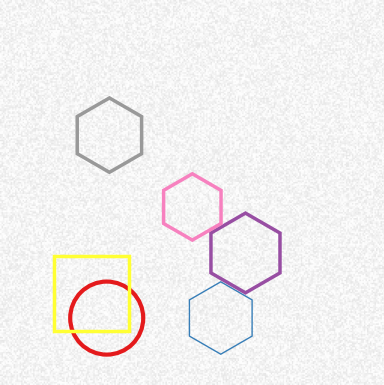[{"shape": "circle", "thickness": 3, "radius": 0.47, "center": [0.277, 0.174]}, {"shape": "hexagon", "thickness": 1, "radius": 0.47, "center": [0.573, 0.174]}, {"shape": "hexagon", "thickness": 2.5, "radius": 0.52, "center": [0.638, 0.343]}, {"shape": "square", "thickness": 2.5, "radius": 0.48, "center": [0.237, 0.238]}, {"shape": "hexagon", "thickness": 2.5, "radius": 0.43, "center": [0.5, 0.462]}, {"shape": "hexagon", "thickness": 2.5, "radius": 0.48, "center": [0.284, 0.649]}]